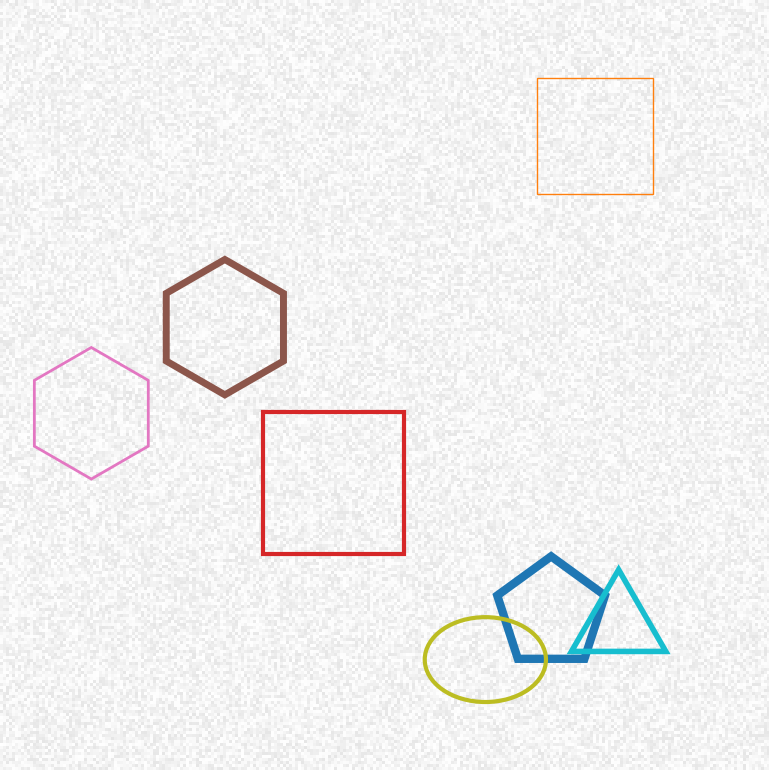[{"shape": "pentagon", "thickness": 3, "radius": 0.37, "center": [0.716, 0.204]}, {"shape": "square", "thickness": 0.5, "radius": 0.38, "center": [0.772, 0.824]}, {"shape": "square", "thickness": 1.5, "radius": 0.46, "center": [0.433, 0.373]}, {"shape": "hexagon", "thickness": 2.5, "radius": 0.44, "center": [0.292, 0.575]}, {"shape": "hexagon", "thickness": 1, "radius": 0.43, "center": [0.119, 0.463]}, {"shape": "oval", "thickness": 1.5, "radius": 0.39, "center": [0.63, 0.143]}, {"shape": "triangle", "thickness": 2, "radius": 0.35, "center": [0.803, 0.189]}]